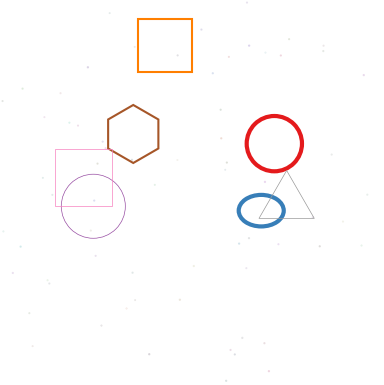[{"shape": "circle", "thickness": 3, "radius": 0.36, "center": [0.713, 0.627]}, {"shape": "oval", "thickness": 3, "radius": 0.29, "center": [0.679, 0.453]}, {"shape": "circle", "thickness": 0.5, "radius": 0.42, "center": [0.242, 0.464]}, {"shape": "square", "thickness": 1.5, "radius": 0.35, "center": [0.428, 0.882]}, {"shape": "hexagon", "thickness": 1.5, "radius": 0.38, "center": [0.346, 0.652]}, {"shape": "square", "thickness": 0.5, "radius": 0.37, "center": [0.217, 0.539]}, {"shape": "triangle", "thickness": 0.5, "radius": 0.41, "center": [0.745, 0.474]}]